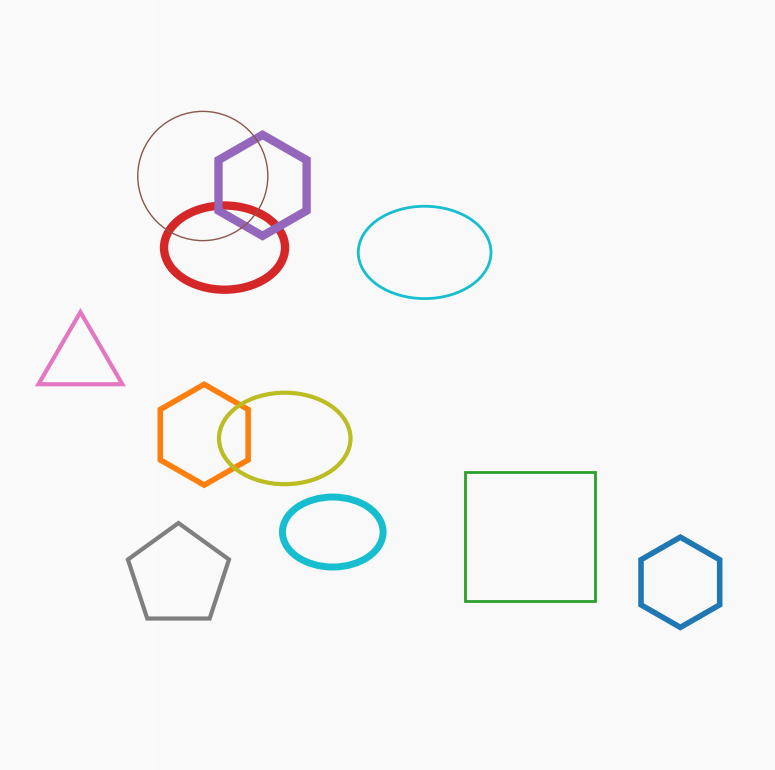[{"shape": "hexagon", "thickness": 2, "radius": 0.29, "center": [0.878, 0.244]}, {"shape": "hexagon", "thickness": 2, "radius": 0.33, "center": [0.263, 0.435]}, {"shape": "square", "thickness": 1, "radius": 0.42, "center": [0.684, 0.303]}, {"shape": "oval", "thickness": 3, "radius": 0.39, "center": [0.29, 0.678]}, {"shape": "hexagon", "thickness": 3, "radius": 0.33, "center": [0.339, 0.759]}, {"shape": "circle", "thickness": 0.5, "radius": 0.42, "center": [0.262, 0.771]}, {"shape": "triangle", "thickness": 1.5, "radius": 0.31, "center": [0.104, 0.532]}, {"shape": "pentagon", "thickness": 1.5, "radius": 0.34, "center": [0.23, 0.252]}, {"shape": "oval", "thickness": 1.5, "radius": 0.42, "center": [0.367, 0.431]}, {"shape": "oval", "thickness": 2.5, "radius": 0.32, "center": [0.429, 0.309]}, {"shape": "oval", "thickness": 1, "radius": 0.43, "center": [0.548, 0.672]}]